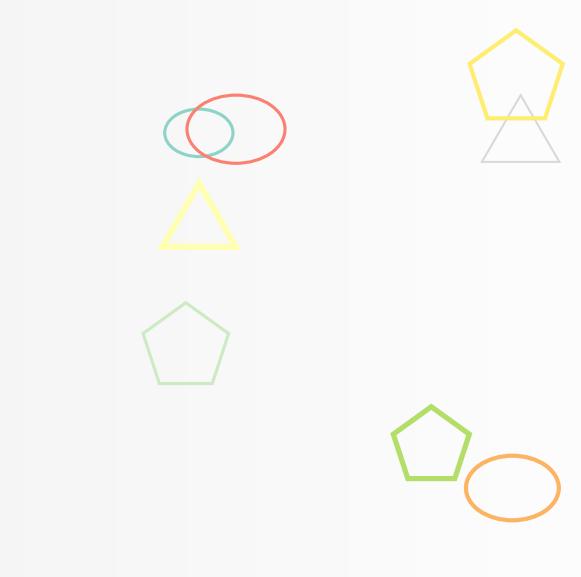[{"shape": "oval", "thickness": 1.5, "radius": 0.29, "center": [0.342, 0.769]}, {"shape": "triangle", "thickness": 3, "radius": 0.36, "center": [0.343, 0.608]}, {"shape": "oval", "thickness": 1.5, "radius": 0.42, "center": [0.406, 0.775]}, {"shape": "oval", "thickness": 2, "radius": 0.4, "center": [0.882, 0.154]}, {"shape": "pentagon", "thickness": 2.5, "radius": 0.34, "center": [0.742, 0.226]}, {"shape": "triangle", "thickness": 1, "radius": 0.39, "center": [0.896, 0.757]}, {"shape": "pentagon", "thickness": 1.5, "radius": 0.39, "center": [0.32, 0.398]}, {"shape": "pentagon", "thickness": 2, "radius": 0.42, "center": [0.888, 0.862]}]